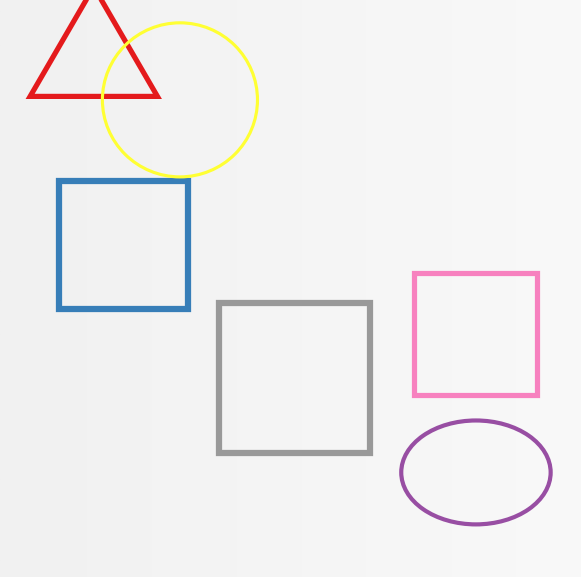[{"shape": "triangle", "thickness": 2.5, "radius": 0.63, "center": [0.161, 0.895]}, {"shape": "square", "thickness": 3, "radius": 0.56, "center": [0.213, 0.575]}, {"shape": "oval", "thickness": 2, "radius": 0.64, "center": [0.819, 0.181]}, {"shape": "circle", "thickness": 1.5, "radius": 0.67, "center": [0.31, 0.826]}, {"shape": "square", "thickness": 2.5, "radius": 0.53, "center": [0.818, 0.421]}, {"shape": "square", "thickness": 3, "radius": 0.65, "center": [0.507, 0.344]}]